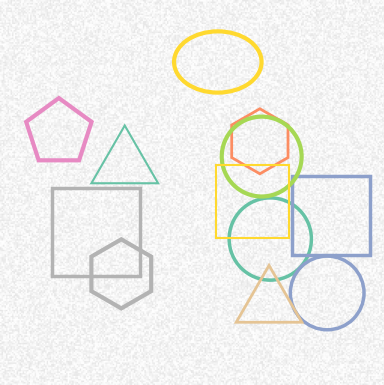[{"shape": "triangle", "thickness": 1.5, "radius": 0.5, "center": [0.324, 0.574]}, {"shape": "circle", "thickness": 2.5, "radius": 0.53, "center": [0.702, 0.379]}, {"shape": "hexagon", "thickness": 2, "radius": 0.42, "center": [0.675, 0.633]}, {"shape": "square", "thickness": 2.5, "radius": 0.51, "center": [0.86, 0.44]}, {"shape": "circle", "thickness": 2.5, "radius": 0.48, "center": [0.85, 0.239]}, {"shape": "pentagon", "thickness": 3, "radius": 0.45, "center": [0.153, 0.656]}, {"shape": "circle", "thickness": 3, "radius": 0.52, "center": [0.68, 0.593]}, {"shape": "oval", "thickness": 3, "radius": 0.57, "center": [0.566, 0.839]}, {"shape": "square", "thickness": 1.5, "radius": 0.47, "center": [0.656, 0.476]}, {"shape": "triangle", "thickness": 2, "radius": 0.49, "center": [0.699, 0.212]}, {"shape": "hexagon", "thickness": 3, "radius": 0.45, "center": [0.315, 0.289]}, {"shape": "square", "thickness": 2.5, "radius": 0.57, "center": [0.25, 0.396]}]